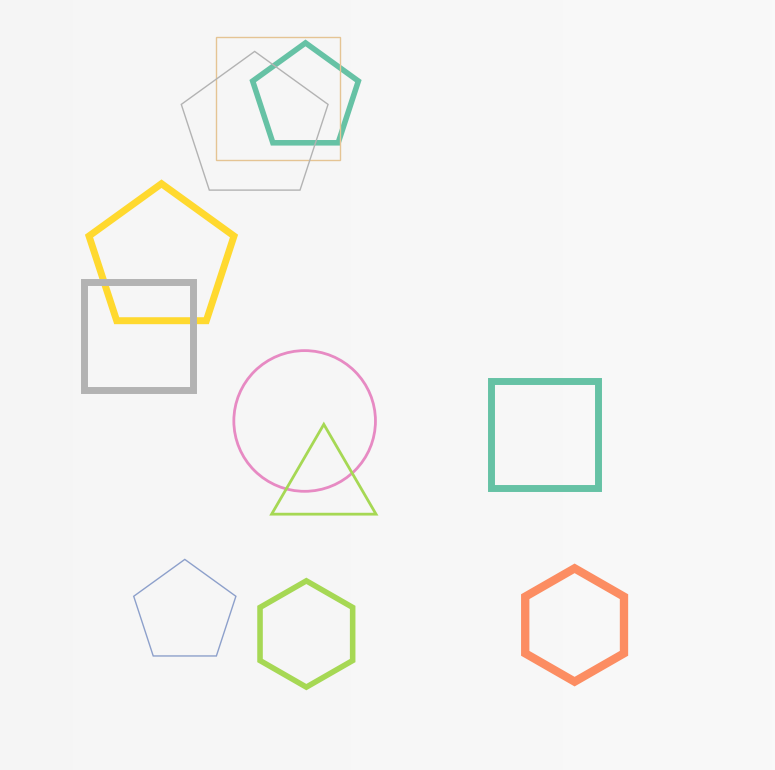[{"shape": "square", "thickness": 2.5, "radius": 0.35, "center": [0.702, 0.436]}, {"shape": "pentagon", "thickness": 2, "radius": 0.36, "center": [0.394, 0.873]}, {"shape": "hexagon", "thickness": 3, "radius": 0.37, "center": [0.741, 0.188]}, {"shape": "pentagon", "thickness": 0.5, "radius": 0.35, "center": [0.238, 0.204]}, {"shape": "circle", "thickness": 1, "radius": 0.46, "center": [0.393, 0.453]}, {"shape": "triangle", "thickness": 1, "radius": 0.39, "center": [0.418, 0.371]}, {"shape": "hexagon", "thickness": 2, "radius": 0.35, "center": [0.395, 0.177]}, {"shape": "pentagon", "thickness": 2.5, "radius": 0.49, "center": [0.208, 0.663]}, {"shape": "square", "thickness": 0.5, "radius": 0.4, "center": [0.359, 0.872]}, {"shape": "square", "thickness": 2.5, "radius": 0.35, "center": [0.178, 0.563]}, {"shape": "pentagon", "thickness": 0.5, "radius": 0.5, "center": [0.329, 0.834]}]